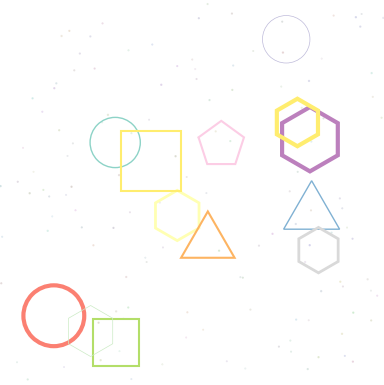[{"shape": "circle", "thickness": 1, "radius": 0.33, "center": [0.299, 0.63]}, {"shape": "hexagon", "thickness": 2, "radius": 0.33, "center": [0.46, 0.44]}, {"shape": "circle", "thickness": 0.5, "radius": 0.31, "center": [0.743, 0.898]}, {"shape": "circle", "thickness": 3, "radius": 0.4, "center": [0.14, 0.18]}, {"shape": "triangle", "thickness": 1, "radius": 0.42, "center": [0.809, 0.447]}, {"shape": "triangle", "thickness": 1.5, "radius": 0.4, "center": [0.54, 0.371]}, {"shape": "square", "thickness": 1.5, "radius": 0.3, "center": [0.302, 0.111]}, {"shape": "pentagon", "thickness": 1.5, "radius": 0.31, "center": [0.575, 0.624]}, {"shape": "hexagon", "thickness": 2, "radius": 0.29, "center": [0.827, 0.35]}, {"shape": "hexagon", "thickness": 3, "radius": 0.42, "center": [0.805, 0.638]}, {"shape": "hexagon", "thickness": 0.5, "radius": 0.33, "center": [0.235, 0.14]}, {"shape": "square", "thickness": 1.5, "radius": 0.39, "center": [0.392, 0.582]}, {"shape": "hexagon", "thickness": 3, "radius": 0.31, "center": [0.772, 0.682]}]